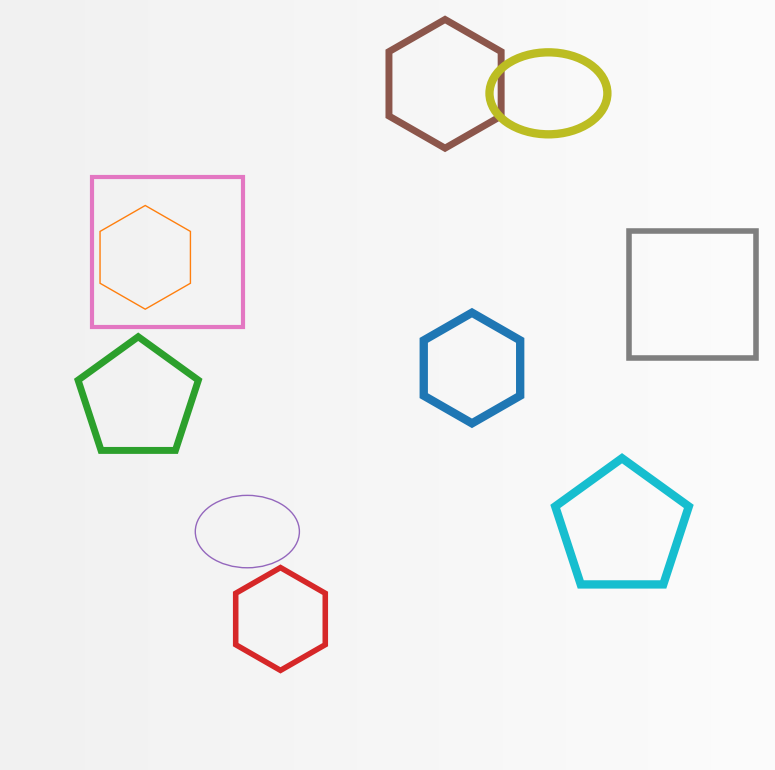[{"shape": "hexagon", "thickness": 3, "radius": 0.36, "center": [0.609, 0.522]}, {"shape": "hexagon", "thickness": 0.5, "radius": 0.34, "center": [0.187, 0.666]}, {"shape": "pentagon", "thickness": 2.5, "radius": 0.41, "center": [0.178, 0.481]}, {"shape": "hexagon", "thickness": 2, "radius": 0.33, "center": [0.362, 0.196]}, {"shape": "oval", "thickness": 0.5, "radius": 0.34, "center": [0.319, 0.31]}, {"shape": "hexagon", "thickness": 2.5, "radius": 0.42, "center": [0.574, 0.891]}, {"shape": "square", "thickness": 1.5, "radius": 0.49, "center": [0.216, 0.673]}, {"shape": "square", "thickness": 2, "radius": 0.41, "center": [0.894, 0.617]}, {"shape": "oval", "thickness": 3, "radius": 0.38, "center": [0.708, 0.879]}, {"shape": "pentagon", "thickness": 3, "radius": 0.45, "center": [0.803, 0.314]}]